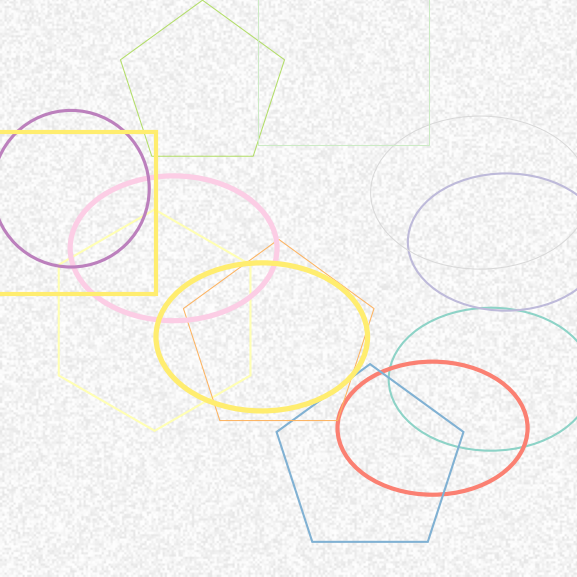[{"shape": "oval", "thickness": 1, "radius": 0.88, "center": [0.85, 0.342]}, {"shape": "hexagon", "thickness": 1, "radius": 0.96, "center": [0.268, 0.445]}, {"shape": "oval", "thickness": 1, "radius": 0.85, "center": [0.876, 0.58]}, {"shape": "oval", "thickness": 2, "radius": 0.82, "center": [0.749, 0.258]}, {"shape": "pentagon", "thickness": 1, "radius": 0.85, "center": [0.641, 0.199]}, {"shape": "pentagon", "thickness": 0.5, "radius": 0.87, "center": [0.483, 0.411]}, {"shape": "pentagon", "thickness": 0.5, "radius": 0.75, "center": [0.351, 0.849]}, {"shape": "oval", "thickness": 2.5, "radius": 0.9, "center": [0.301, 0.569]}, {"shape": "oval", "thickness": 0.5, "radius": 0.95, "center": [0.831, 0.666]}, {"shape": "circle", "thickness": 1.5, "radius": 0.68, "center": [0.123, 0.672]}, {"shape": "square", "thickness": 0.5, "radius": 0.74, "center": [0.595, 0.896]}, {"shape": "oval", "thickness": 2.5, "radius": 0.92, "center": [0.453, 0.416]}, {"shape": "square", "thickness": 2, "radius": 0.7, "center": [0.129, 0.63]}]